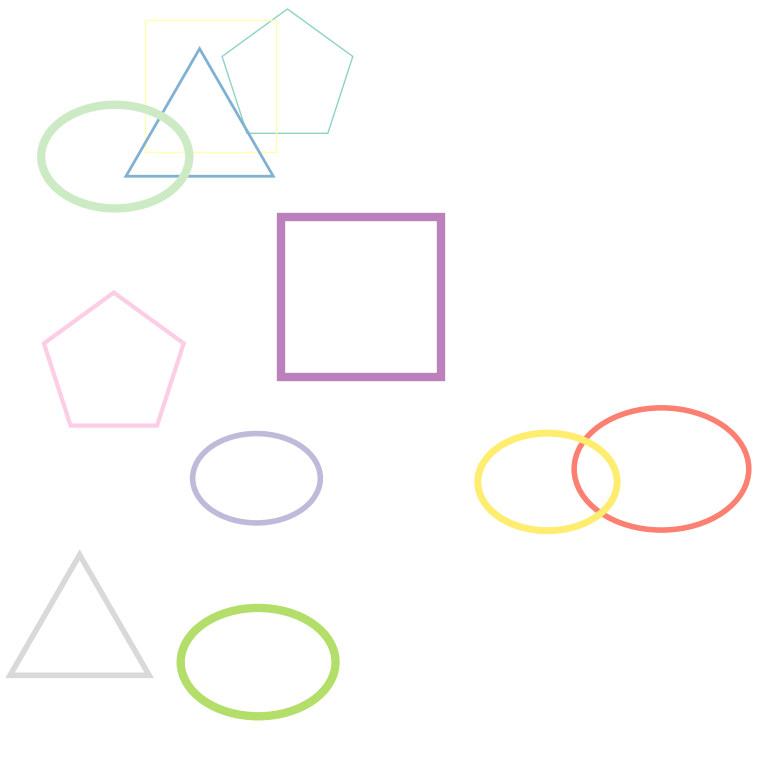[{"shape": "pentagon", "thickness": 0.5, "radius": 0.45, "center": [0.373, 0.899]}, {"shape": "square", "thickness": 0.5, "radius": 0.43, "center": [0.273, 0.888]}, {"shape": "oval", "thickness": 2, "radius": 0.41, "center": [0.333, 0.379]}, {"shape": "oval", "thickness": 2, "radius": 0.57, "center": [0.859, 0.391]}, {"shape": "triangle", "thickness": 1, "radius": 0.55, "center": [0.259, 0.826]}, {"shape": "oval", "thickness": 3, "radius": 0.5, "center": [0.335, 0.14]}, {"shape": "pentagon", "thickness": 1.5, "radius": 0.48, "center": [0.148, 0.525]}, {"shape": "triangle", "thickness": 2, "radius": 0.52, "center": [0.103, 0.175]}, {"shape": "square", "thickness": 3, "radius": 0.52, "center": [0.469, 0.615]}, {"shape": "oval", "thickness": 3, "radius": 0.48, "center": [0.15, 0.797]}, {"shape": "oval", "thickness": 2.5, "radius": 0.45, "center": [0.711, 0.374]}]